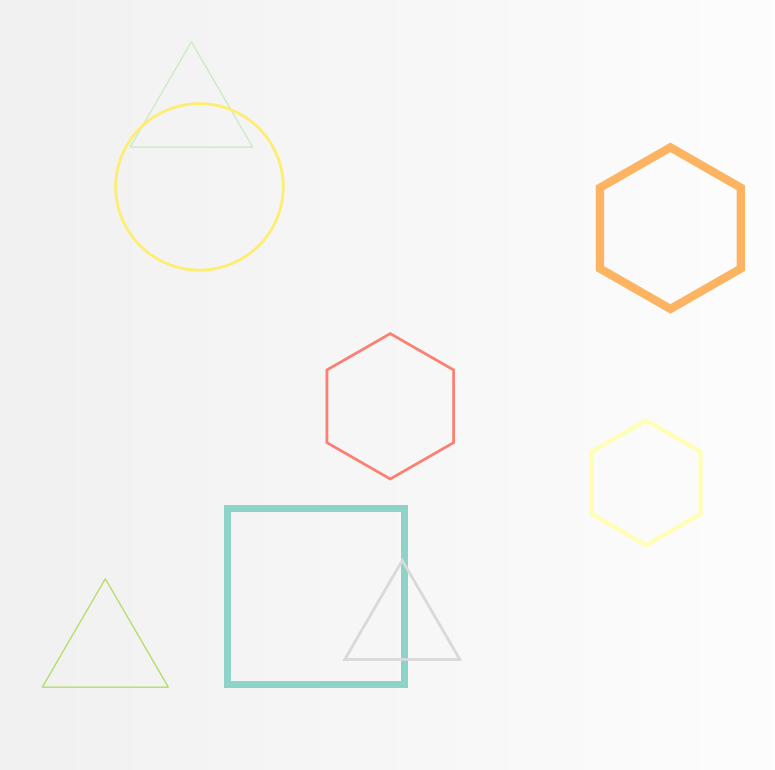[{"shape": "square", "thickness": 2.5, "radius": 0.57, "center": [0.407, 0.226]}, {"shape": "hexagon", "thickness": 1.5, "radius": 0.4, "center": [0.834, 0.373]}, {"shape": "hexagon", "thickness": 1, "radius": 0.47, "center": [0.504, 0.472]}, {"shape": "hexagon", "thickness": 3, "radius": 0.52, "center": [0.865, 0.704]}, {"shape": "triangle", "thickness": 0.5, "radius": 0.47, "center": [0.136, 0.154]}, {"shape": "triangle", "thickness": 1, "radius": 0.43, "center": [0.519, 0.186]}, {"shape": "triangle", "thickness": 0.5, "radius": 0.46, "center": [0.247, 0.855]}, {"shape": "circle", "thickness": 1, "radius": 0.54, "center": [0.257, 0.757]}]